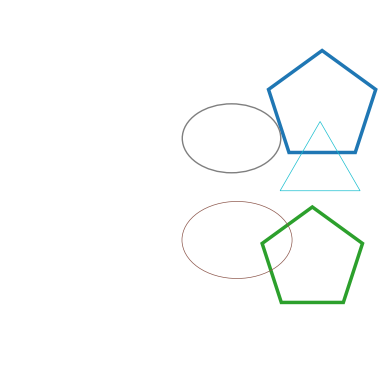[{"shape": "pentagon", "thickness": 2.5, "radius": 0.73, "center": [0.837, 0.722]}, {"shape": "pentagon", "thickness": 2.5, "radius": 0.69, "center": [0.811, 0.325]}, {"shape": "oval", "thickness": 0.5, "radius": 0.71, "center": [0.616, 0.377]}, {"shape": "oval", "thickness": 1, "radius": 0.64, "center": [0.601, 0.641]}, {"shape": "triangle", "thickness": 0.5, "radius": 0.6, "center": [0.831, 0.565]}]